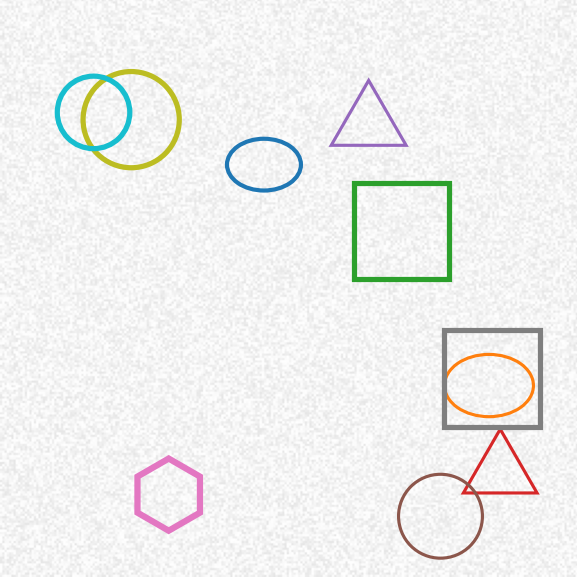[{"shape": "oval", "thickness": 2, "radius": 0.32, "center": [0.457, 0.714]}, {"shape": "oval", "thickness": 1.5, "radius": 0.39, "center": [0.847, 0.332]}, {"shape": "square", "thickness": 2.5, "radius": 0.41, "center": [0.696, 0.599]}, {"shape": "triangle", "thickness": 1.5, "radius": 0.37, "center": [0.866, 0.182]}, {"shape": "triangle", "thickness": 1.5, "radius": 0.37, "center": [0.638, 0.785]}, {"shape": "circle", "thickness": 1.5, "radius": 0.36, "center": [0.763, 0.105]}, {"shape": "hexagon", "thickness": 3, "radius": 0.31, "center": [0.292, 0.143]}, {"shape": "square", "thickness": 2.5, "radius": 0.42, "center": [0.852, 0.344]}, {"shape": "circle", "thickness": 2.5, "radius": 0.42, "center": [0.227, 0.792]}, {"shape": "circle", "thickness": 2.5, "radius": 0.31, "center": [0.162, 0.805]}]